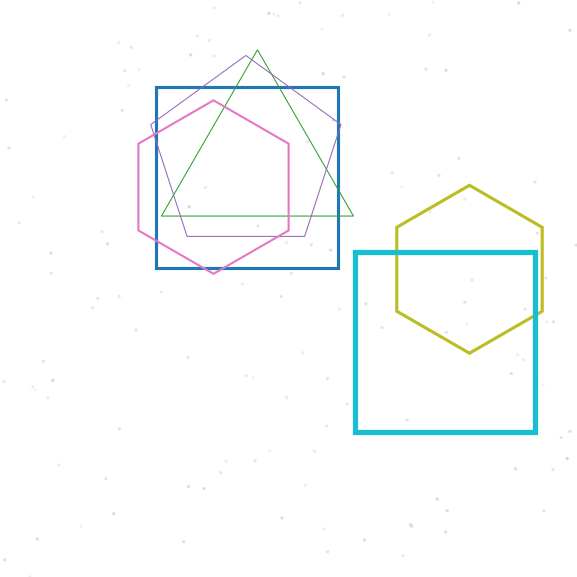[{"shape": "square", "thickness": 1.5, "radius": 0.78, "center": [0.428, 0.692]}, {"shape": "triangle", "thickness": 0.5, "radius": 0.96, "center": [0.446, 0.721]}, {"shape": "pentagon", "thickness": 0.5, "radius": 0.87, "center": [0.426, 0.73]}, {"shape": "hexagon", "thickness": 1, "radius": 0.75, "center": [0.37, 0.675]}, {"shape": "hexagon", "thickness": 1.5, "radius": 0.73, "center": [0.813, 0.533]}, {"shape": "square", "thickness": 2.5, "radius": 0.78, "center": [0.77, 0.408]}]